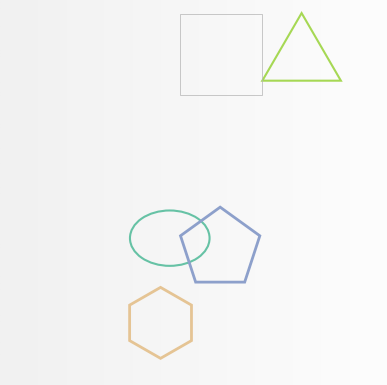[{"shape": "oval", "thickness": 1.5, "radius": 0.51, "center": [0.438, 0.381]}, {"shape": "pentagon", "thickness": 2, "radius": 0.54, "center": [0.568, 0.354]}, {"shape": "triangle", "thickness": 1.5, "radius": 0.59, "center": [0.778, 0.849]}, {"shape": "hexagon", "thickness": 2, "radius": 0.46, "center": [0.414, 0.161]}, {"shape": "square", "thickness": 0.5, "radius": 0.53, "center": [0.57, 0.859]}]